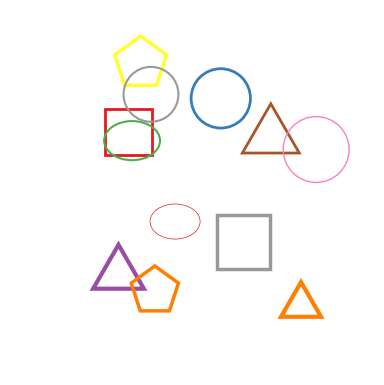[{"shape": "oval", "thickness": 0.5, "radius": 0.33, "center": [0.455, 0.425]}, {"shape": "square", "thickness": 2, "radius": 0.3, "center": [0.334, 0.657]}, {"shape": "circle", "thickness": 2, "radius": 0.39, "center": [0.573, 0.744]}, {"shape": "oval", "thickness": 1.5, "radius": 0.36, "center": [0.343, 0.635]}, {"shape": "triangle", "thickness": 3, "radius": 0.38, "center": [0.308, 0.288]}, {"shape": "triangle", "thickness": 3, "radius": 0.3, "center": [0.782, 0.207]}, {"shape": "pentagon", "thickness": 2.5, "radius": 0.32, "center": [0.402, 0.245]}, {"shape": "pentagon", "thickness": 2.5, "radius": 0.35, "center": [0.365, 0.836]}, {"shape": "triangle", "thickness": 2, "radius": 0.43, "center": [0.703, 0.645]}, {"shape": "circle", "thickness": 1, "radius": 0.43, "center": [0.821, 0.612]}, {"shape": "circle", "thickness": 1.5, "radius": 0.36, "center": [0.392, 0.755]}, {"shape": "square", "thickness": 2.5, "radius": 0.35, "center": [0.632, 0.371]}]